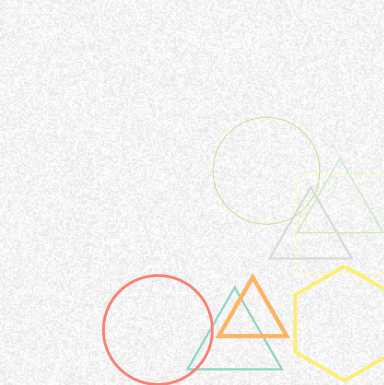[{"shape": "triangle", "thickness": 1.5, "radius": 0.71, "center": [0.61, 0.112]}, {"shape": "square", "thickness": 0.5, "radius": 0.64, "center": [0.897, 0.418]}, {"shape": "circle", "thickness": 2, "radius": 0.71, "center": [0.41, 0.143]}, {"shape": "triangle", "thickness": 3, "radius": 0.51, "center": [0.656, 0.178]}, {"shape": "circle", "thickness": 0.5, "radius": 0.69, "center": [0.692, 0.556]}, {"shape": "triangle", "thickness": 1.5, "radius": 0.62, "center": [0.807, 0.39]}, {"shape": "triangle", "thickness": 1, "radius": 0.65, "center": [0.883, 0.46]}, {"shape": "hexagon", "thickness": 2.5, "radius": 0.74, "center": [0.895, 0.16]}]